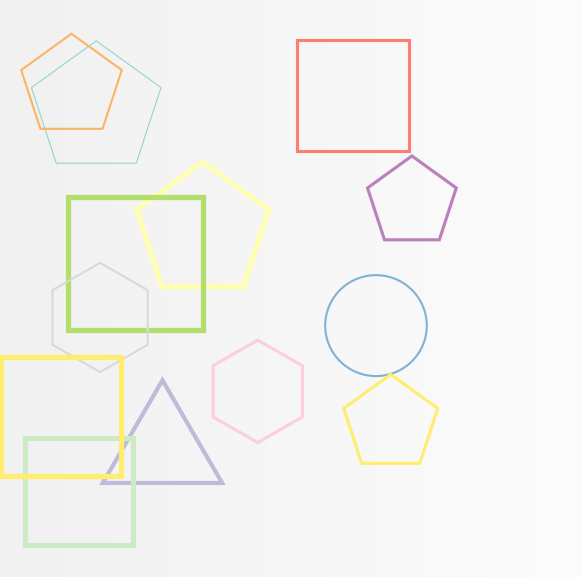[{"shape": "pentagon", "thickness": 0.5, "radius": 0.59, "center": [0.166, 0.811]}, {"shape": "pentagon", "thickness": 2.5, "radius": 0.6, "center": [0.349, 0.599]}, {"shape": "triangle", "thickness": 2, "radius": 0.59, "center": [0.279, 0.222]}, {"shape": "square", "thickness": 1.5, "radius": 0.48, "center": [0.607, 0.834]}, {"shape": "circle", "thickness": 1, "radius": 0.44, "center": [0.647, 0.435]}, {"shape": "pentagon", "thickness": 1, "radius": 0.45, "center": [0.123, 0.85]}, {"shape": "square", "thickness": 2.5, "radius": 0.58, "center": [0.233, 0.543]}, {"shape": "hexagon", "thickness": 1.5, "radius": 0.44, "center": [0.443, 0.321]}, {"shape": "hexagon", "thickness": 1, "radius": 0.47, "center": [0.172, 0.449]}, {"shape": "pentagon", "thickness": 1.5, "radius": 0.4, "center": [0.709, 0.649]}, {"shape": "square", "thickness": 2.5, "radius": 0.47, "center": [0.136, 0.148]}, {"shape": "pentagon", "thickness": 1.5, "radius": 0.43, "center": [0.672, 0.266]}, {"shape": "square", "thickness": 2.5, "radius": 0.51, "center": [0.105, 0.277]}]